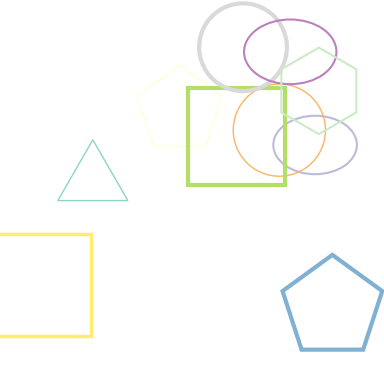[{"shape": "triangle", "thickness": 1, "radius": 0.53, "center": [0.241, 0.532]}, {"shape": "pentagon", "thickness": 0.5, "radius": 0.58, "center": [0.466, 0.714]}, {"shape": "oval", "thickness": 1.5, "radius": 0.54, "center": [0.818, 0.623]}, {"shape": "pentagon", "thickness": 3, "radius": 0.68, "center": [0.863, 0.202]}, {"shape": "circle", "thickness": 1, "radius": 0.6, "center": [0.726, 0.662]}, {"shape": "square", "thickness": 3, "radius": 0.63, "center": [0.614, 0.645]}, {"shape": "circle", "thickness": 3, "radius": 0.57, "center": [0.631, 0.877]}, {"shape": "oval", "thickness": 1.5, "radius": 0.6, "center": [0.754, 0.865]}, {"shape": "hexagon", "thickness": 1.5, "radius": 0.56, "center": [0.828, 0.764]}, {"shape": "square", "thickness": 2.5, "radius": 0.66, "center": [0.105, 0.26]}]